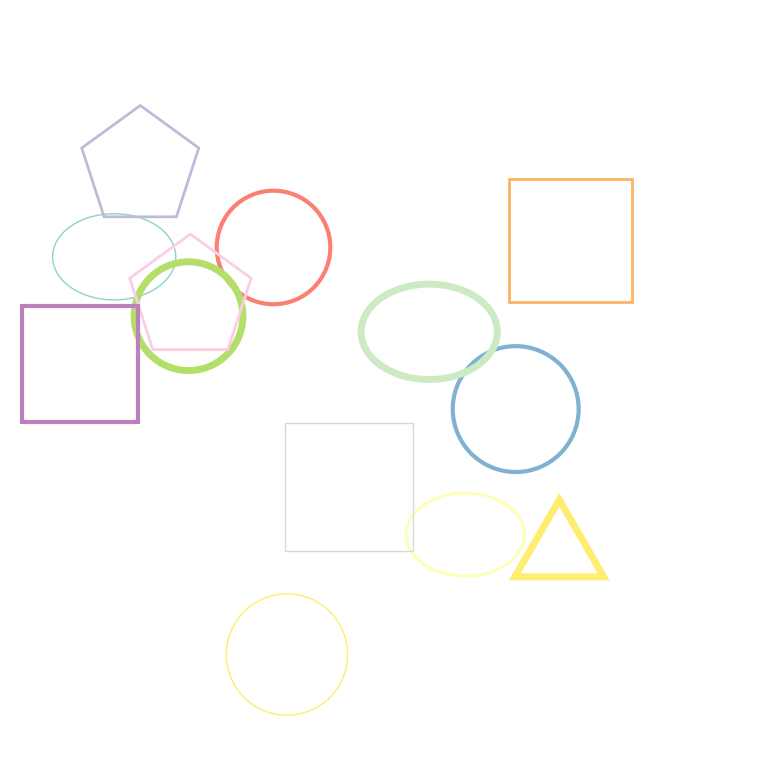[{"shape": "oval", "thickness": 0.5, "radius": 0.4, "center": [0.148, 0.666]}, {"shape": "oval", "thickness": 1, "radius": 0.39, "center": [0.604, 0.306]}, {"shape": "pentagon", "thickness": 1, "radius": 0.4, "center": [0.182, 0.783]}, {"shape": "circle", "thickness": 1.5, "radius": 0.37, "center": [0.355, 0.679]}, {"shape": "circle", "thickness": 1.5, "radius": 0.41, "center": [0.67, 0.469]}, {"shape": "square", "thickness": 1, "radius": 0.4, "center": [0.741, 0.688]}, {"shape": "circle", "thickness": 2.5, "radius": 0.35, "center": [0.245, 0.589]}, {"shape": "pentagon", "thickness": 1, "radius": 0.41, "center": [0.247, 0.613]}, {"shape": "square", "thickness": 0.5, "radius": 0.42, "center": [0.454, 0.368]}, {"shape": "square", "thickness": 1.5, "radius": 0.38, "center": [0.104, 0.527]}, {"shape": "oval", "thickness": 2.5, "radius": 0.44, "center": [0.557, 0.569]}, {"shape": "circle", "thickness": 0.5, "radius": 0.39, "center": [0.373, 0.15]}, {"shape": "triangle", "thickness": 2.5, "radius": 0.33, "center": [0.726, 0.284]}]